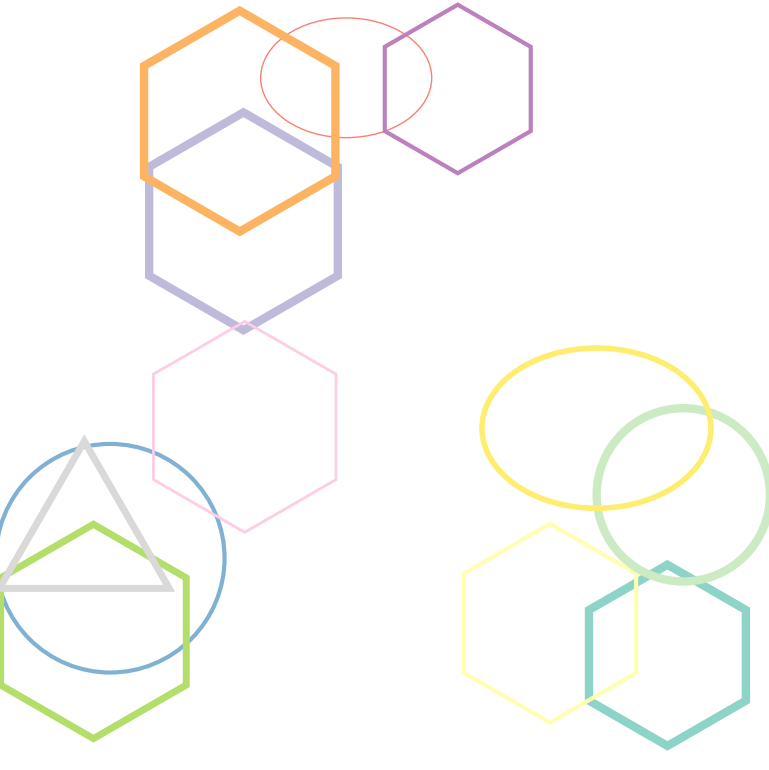[{"shape": "hexagon", "thickness": 3, "radius": 0.59, "center": [0.867, 0.149]}, {"shape": "hexagon", "thickness": 1.5, "radius": 0.65, "center": [0.714, 0.191]}, {"shape": "hexagon", "thickness": 3, "radius": 0.71, "center": [0.316, 0.713]}, {"shape": "oval", "thickness": 0.5, "radius": 0.56, "center": [0.45, 0.899]}, {"shape": "circle", "thickness": 1.5, "radius": 0.74, "center": [0.143, 0.275]}, {"shape": "hexagon", "thickness": 3, "radius": 0.72, "center": [0.311, 0.843]}, {"shape": "hexagon", "thickness": 2.5, "radius": 0.7, "center": [0.121, 0.18]}, {"shape": "hexagon", "thickness": 1, "radius": 0.68, "center": [0.318, 0.446]}, {"shape": "triangle", "thickness": 2.5, "radius": 0.64, "center": [0.109, 0.3]}, {"shape": "hexagon", "thickness": 1.5, "radius": 0.55, "center": [0.594, 0.884]}, {"shape": "circle", "thickness": 3, "radius": 0.56, "center": [0.887, 0.357]}, {"shape": "oval", "thickness": 2, "radius": 0.74, "center": [0.775, 0.444]}]